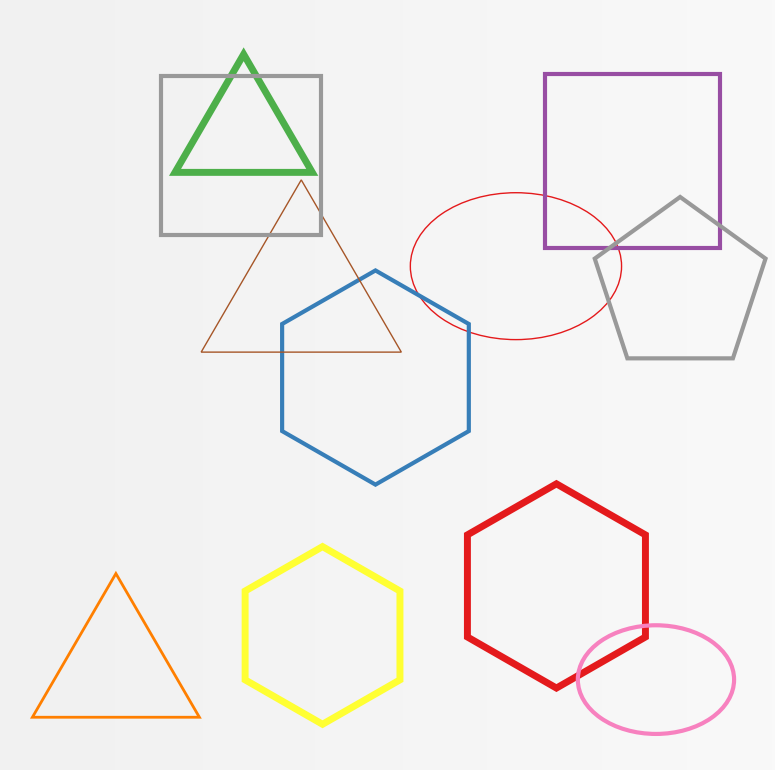[{"shape": "hexagon", "thickness": 2.5, "radius": 0.66, "center": [0.718, 0.239]}, {"shape": "oval", "thickness": 0.5, "radius": 0.68, "center": [0.666, 0.654]}, {"shape": "hexagon", "thickness": 1.5, "radius": 0.7, "center": [0.484, 0.51]}, {"shape": "triangle", "thickness": 2.5, "radius": 0.51, "center": [0.314, 0.827]}, {"shape": "square", "thickness": 1.5, "radius": 0.56, "center": [0.816, 0.791]}, {"shape": "triangle", "thickness": 1, "radius": 0.62, "center": [0.15, 0.131]}, {"shape": "hexagon", "thickness": 2.5, "radius": 0.58, "center": [0.416, 0.175]}, {"shape": "triangle", "thickness": 0.5, "radius": 0.75, "center": [0.389, 0.617]}, {"shape": "oval", "thickness": 1.5, "radius": 0.5, "center": [0.846, 0.117]}, {"shape": "pentagon", "thickness": 1.5, "radius": 0.58, "center": [0.878, 0.628]}, {"shape": "square", "thickness": 1.5, "radius": 0.52, "center": [0.311, 0.798]}]